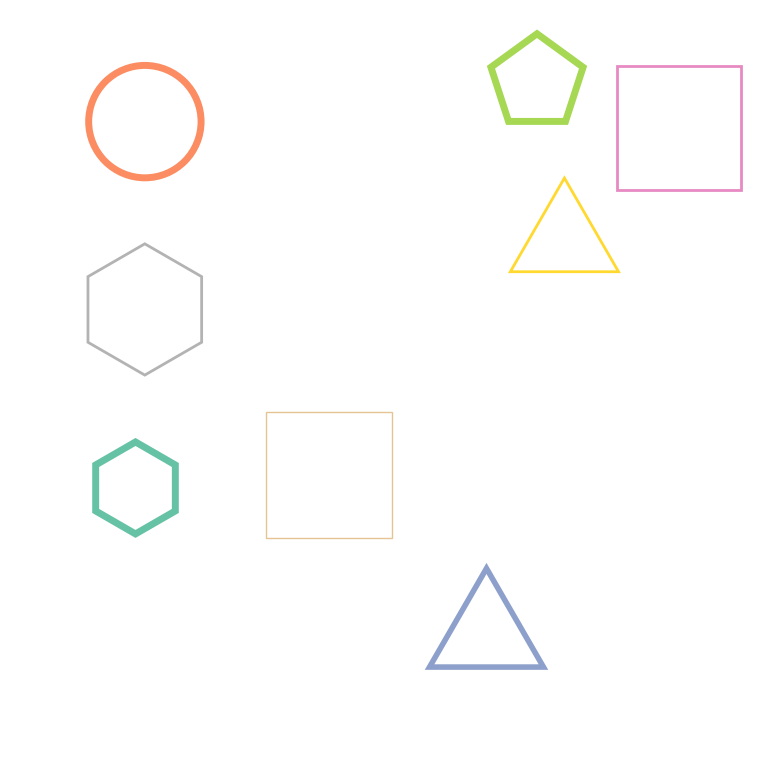[{"shape": "hexagon", "thickness": 2.5, "radius": 0.3, "center": [0.176, 0.366]}, {"shape": "circle", "thickness": 2.5, "radius": 0.36, "center": [0.188, 0.842]}, {"shape": "triangle", "thickness": 2, "radius": 0.43, "center": [0.632, 0.176]}, {"shape": "square", "thickness": 1, "radius": 0.4, "center": [0.882, 0.834]}, {"shape": "pentagon", "thickness": 2.5, "radius": 0.31, "center": [0.697, 0.893]}, {"shape": "triangle", "thickness": 1, "radius": 0.41, "center": [0.733, 0.688]}, {"shape": "square", "thickness": 0.5, "radius": 0.41, "center": [0.427, 0.383]}, {"shape": "hexagon", "thickness": 1, "radius": 0.43, "center": [0.188, 0.598]}]